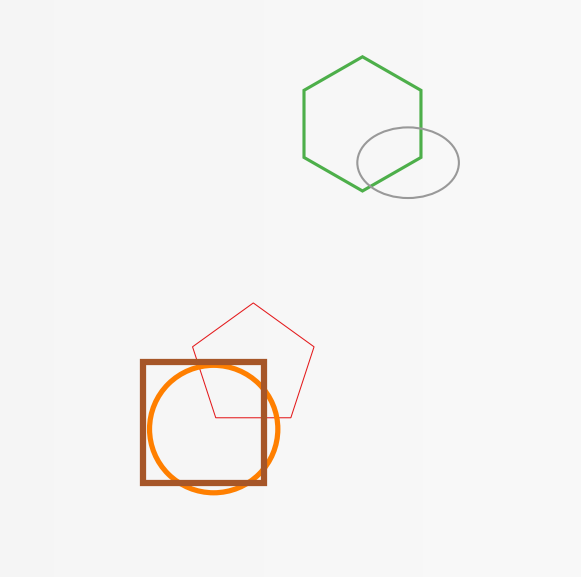[{"shape": "pentagon", "thickness": 0.5, "radius": 0.55, "center": [0.436, 0.365]}, {"shape": "hexagon", "thickness": 1.5, "radius": 0.58, "center": [0.624, 0.785]}, {"shape": "circle", "thickness": 2.5, "radius": 0.55, "center": [0.368, 0.256]}, {"shape": "square", "thickness": 3, "radius": 0.52, "center": [0.35, 0.267]}, {"shape": "oval", "thickness": 1, "radius": 0.44, "center": [0.702, 0.717]}]